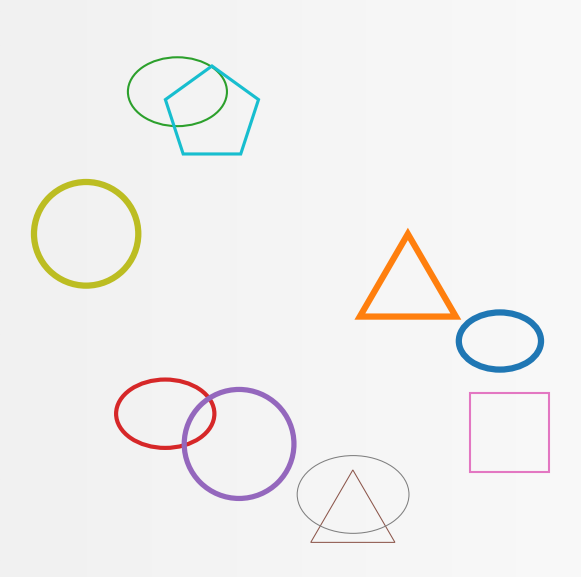[{"shape": "oval", "thickness": 3, "radius": 0.35, "center": [0.86, 0.409]}, {"shape": "triangle", "thickness": 3, "radius": 0.48, "center": [0.702, 0.499]}, {"shape": "oval", "thickness": 1, "radius": 0.43, "center": [0.305, 0.84]}, {"shape": "oval", "thickness": 2, "radius": 0.42, "center": [0.284, 0.283]}, {"shape": "circle", "thickness": 2.5, "radius": 0.47, "center": [0.411, 0.23]}, {"shape": "triangle", "thickness": 0.5, "radius": 0.42, "center": [0.607, 0.102]}, {"shape": "square", "thickness": 1, "radius": 0.34, "center": [0.877, 0.249]}, {"shape": "oval", "thickness": 0.5, "radius": 0.48, "center": [0.607, 0.143]}, {"shape": "circle", "thickness": 3, "radius": 0.45, "center": [0.148, 0.594]}, {"shape": "pentagon", "thickness": 1.5, "radius": 0.42, "center": [0.365, 0.801]}]